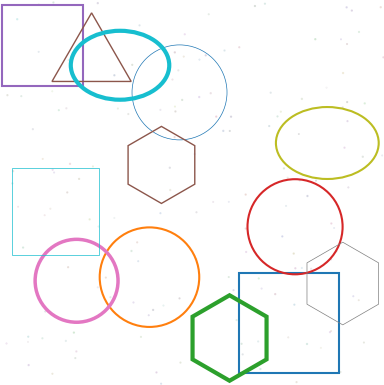[{"shape": "square", "thickness": 1.5, "radius": 0.65, "center": [0.75, 0.16]}, {"shape": "circle", "thickness": 0.5, "radius": 0.62, "center": [0.466, 0.76]}, {"shape": "circle", "thickness": 1.5, "radius": 0.65, "center": [0.388, 0.28]}, {"shape": "hexagon", "thickness": 3, "radius": 0.55, "center": [0.596, 0.122]}, {"shape": "circle", "thickness": 1.5, "radius": 0.62, "center": [0.766, 0.411]}, {"shape": "square", "thickness": 1.5, "radius": 0.53, "center": [0.111, 0.882]}, {"shape": "hexagon", "thickness": 1, "radius": 0.5, "center": [0.419, 0.572]}, {"shape": "triangle", "thickness": 1, "radius": 0.59, "center": [0.238, 0.848]}, {"shape": "circle", "thickness": 2.5, "radius": 0.54, "center": [0.199, 0.271]}, {"shape": "hexagon", "thickness": 0.5, "radius": 0.54, "center": [0.89, 0.264]}, {"shape": "oval", "thickness": 1.5, "radius": 0.67, "center": [0.85, 0.629]}, {"shape": "oval", "thickness": 3, "radius": 0.64, "center": [0.312, 0.831]}, {"shape": "square", "thickness": 0.5, "radius": 0.57, "center": [0.144, 0.452]}]